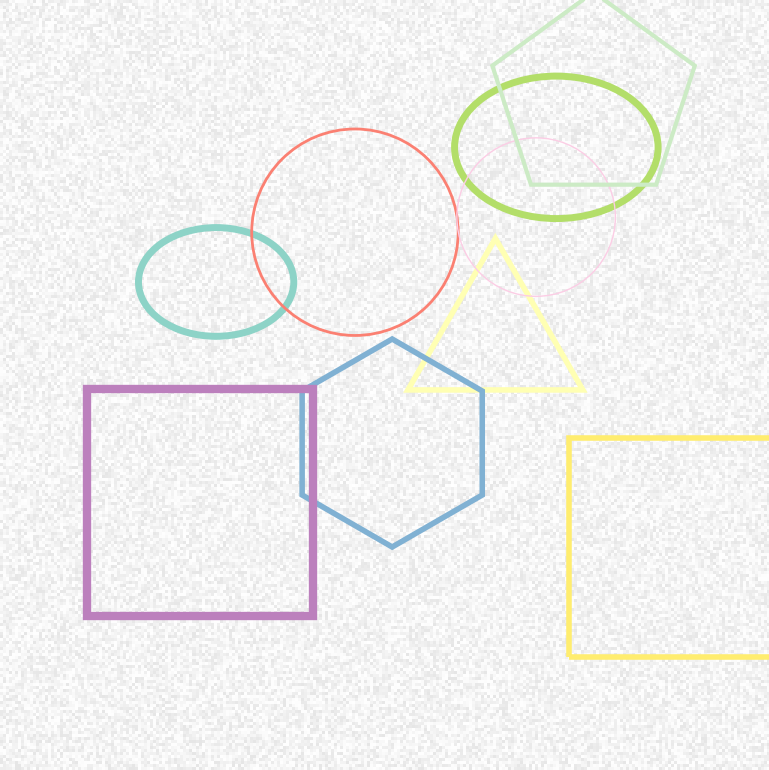[{"shape": "oval", "thickness": 2.5, "radius": 0.5, "center": [0.281, 0.634]}, {"shape": "triangle", "thickness": 2, "radius": 0.66, "center": [0.643, 0.559]}, {"shape": "circle", "thickness": 1, "radius": 0.67, "center": [0.461, 0.698]}, {"shape": "hexagon", "thickness": 2, "radius": 0.68, "center": [0.509, 0.425]}, {"shape": "oval", "thickness": 2.5, "radius": 0.66, "center": [0.723, 0.809]}, {"shape": "circle", "thickness": 0.5, "radius": 0.51, "center": [0.696, 0.718]}, {"shape": "square", "thickness": 3, "radius": 0.74, "center": [0.26, 0.347]}, {"shape": "pentagon", "thickness": 1.5, "radius": 0.69, "center": [0.771, 0.872]}, {"shape": "square", "thickness": 2, "radius": 0.71, "center": [0.881, 0.289]}]